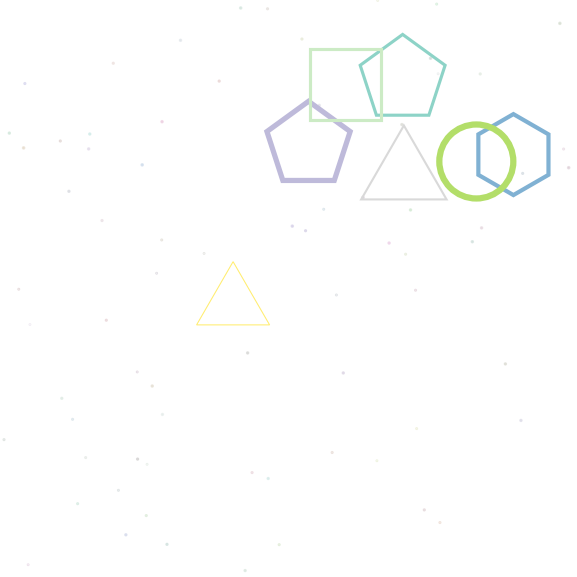[{"shape": "pentagon", "thickness": 1.5, "radius": 0.39, "center": [0.697, 0.862]}, {"shape": "pentagon", "thickness": 2.5, "radius": 0.38, "center": [0.534, 0.748]}, {"shape": "hexagon", "thickness": 2, "radius": 0.35, "center": [0.889, 0.731]}, {"shape": "circle", "thickness": 3, "radius": 0.32, "center": [0.825, 0.72]}, {"shape": "triangle", "thickness": 1, "radius": 0.43, "center": [0.699, 0.696]}, {"shape": "square", "thickness": 1.5, "radius": 0.31, "center": [0.598, 0.852]}, {"shape": "triangle", "thickness": 0.5, "radius": 0.36, "center": [0.404, 0.473]}]